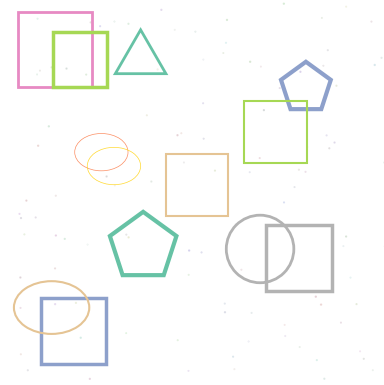[{"shape": "pentagon", "thickness": 3, "radius": 0.45, "center": [0.372, 0.359]}, {"shape": "triangle", "thickness": 2, "radius": 0.38, "center": [0.365, 0.847]}, {"shape": "oval", "thickness": 0.5, "radius": 0.35, "center": [0.263, 0.605]}, {"shape": "square", "thickness": 2.5, "radius": 0.42, "center": [0.19, 0.14]}, {"shape": "pentagon", "thickness": 3, "radius": 0.34, "center": [0.795, 0.772]}, {"shape": "square", "thickness": 2, "radius": 0.49, "center": [0.143, 0.871]}, {"shape": "square", "thickness": 1.5, "radius": 0.4, "center": [0.716, 0.657]}, {"shape": "square", "thickness": 2.5, "radius": 0.35, "center": [0.208, 0.845]}, {"shape": "oval", "thickness": 0.5, "radius": 0.35, "center": [0.296, 0.569]}, {"shape": "oval", "thickness": 1.5, "radius": 0.49, "center": [0.134, 0.201]}, {"shape": "square", "thickness": 1.5, "radius": 0.4, "center": [0.511, 0.519]}, {"shape": "circle", "thickness": 2, "radius": 0.44, "center": [0.675, 0.353]}, {"shape": "square", "thickness": 2.5, "radius": 0.43, "center": [0.777, 0.33]}]